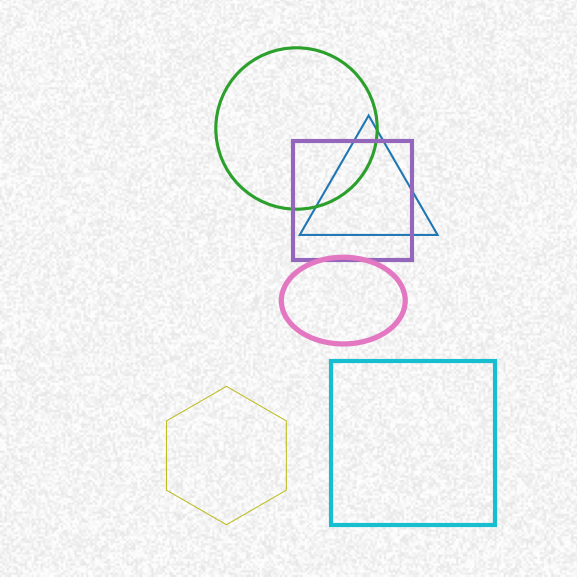[{"shape": "triangle", "thickness": 1, "radius": 0.69, "center": [0.638, 0.661]}, {"shape": "circle", "thickness": 1.5, "radius": 0.7, "center": [0.513, 0.777]}, {"shape": "square", "thickness": 2, "radius": 0.52, "center": [0.61, 0.652]}, {"shape": "oval", "thickness": 2.5, "radius": 0.54, "center": [0.594, 0.479]}, {"shape": "hexagon", "thickness": 0.5, "radius": 0.6, "center": [0.392, 0.21]}, {"shape": "square", "thickness": 2, "radius": 0.71, "center": [0.715, 0.232]}]